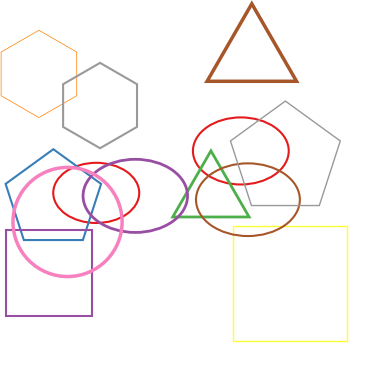[{"shape": "oval", "thickness": 1.5, "radius": 0.56, "center": [0.25, 0.499]}, {"shape": "oval", "thickness": 1.5, "radius": 0.62, "center": [0.626, 0.608]}, {"shape": "pentagon", "thickness": 1.5, "radius": 0.65, "center": [0.139, 0.482]}, {"shape": "triangle", "thickness": 2, "radius": 0.57, "center": [0.548, 0.494]}, {"shape": "oval", "thickness": 2, "radius": 0.68, "center": [0.351, 0.491]}, {"shape": "square", "thickness": 1.5, "radius": 0.55, "center": [0.127, 0.291]}, {"shape": "hexagon", "thickness": 0.5, "radius": 0.57, "center": [0.101, 0.808]}, {"shape": "square", "thickness": 1, "radius": 0.75, "center": [0.753, 0.264]}, {"shape": "triangle", "thickness": 2.5, "radius": 0.67, "center": [0.654, 0.856]}, {"shape": "oval", "thickness": 1.5, "radius": 0.67, "center": [0.644, 0.481]}, {"shape": "circle", "thickness": 2.5, "radius": 0.71, "center": [0.175, 0.423]}, {"shape": "pentagon", "thickness": 1, "radius": 0.75, "center": [0.741, 0.587]}, {"shape": "hexagon", "thickness": 1.5, "radius": 0.55, "center": [0.26, 0.726]}]